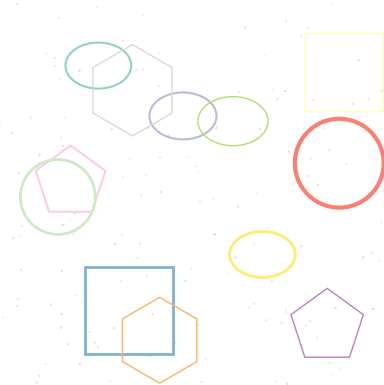[{"shape": "oval", "thickness": 1.5, "radius": 0.43, "center": [0.256, 0.83]}, {"shape": "square", "thickness": 1, "radius": 0.51, "center": [0.893, 0.813]}, {"shape": "oval", "thickness": 1.5, "radius": 0.44, "center": [0.475, 0.699]}, {"shape": "circle", "thickness": 3, "radius": 0.58, "center": [0.881, 0.576]}, {"shape": "square", "thickness": 2, "radius": 0.57, "center": [0.335, 0.194]}, {"shape": "hexagon", "thickness": 1, "radius": 0.56, "center": [0.415, 0.116]}, {"shape": "oval", "thickness": 1, "radius": 0.46, "center": [0.605, 0.685]}, {"shape": "pentagon", "thickness": 1.5, "radius": 0.48, "center": [0.183, 0.527]}, {"shape": "hexagon", "thickness": 1, "radius": 0.59, "center": [0.344, 0.766]}, {"shape": "pentagon", "thickness": 1, "radius": 0.49, "center": [0.85, 0.152]}, {"shape": "circle", "thickness": 2, "radius": 0.49, "center": [0.15, 0.488]}, {"shape": "oval", "thickness": 2, "radius": 0.43, "center": [0.682, 0.339]}]